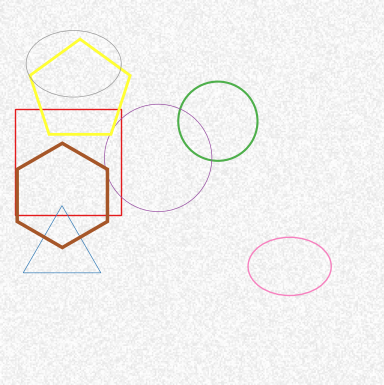[{"shape": "square", "thickness": 1, "radius": 0.69, "center": [0.177, 0.579]}, {"shape": "triangle", "thickness": 0.5, "radius": 0.58, "center": [0.161, 0.35]}, {"shape": "circle", "thickness": 1.5, "radius": 0.51, "center": [0.566, 0.685]}, {"shape": "circle", "thickness": 0.5, "radius": 0.7, "center": [0.411, 0.59]}, {"shape": "pentagon", "thickness": 2, "radius": 0.68, "center": [0.208, 0.762]}, {"shape": "hexagon", "thickness": 2.5, "radius": 0.68, "center": [0.162, 0.492]}, {"shape": "oval", "thickness": 1, "radius": 0.54, "center": [0.752, 0.308]}, {"shape": "oval", "thickness": 0.5, "radius": 0.62, "center": [0.191, 0.834]}]